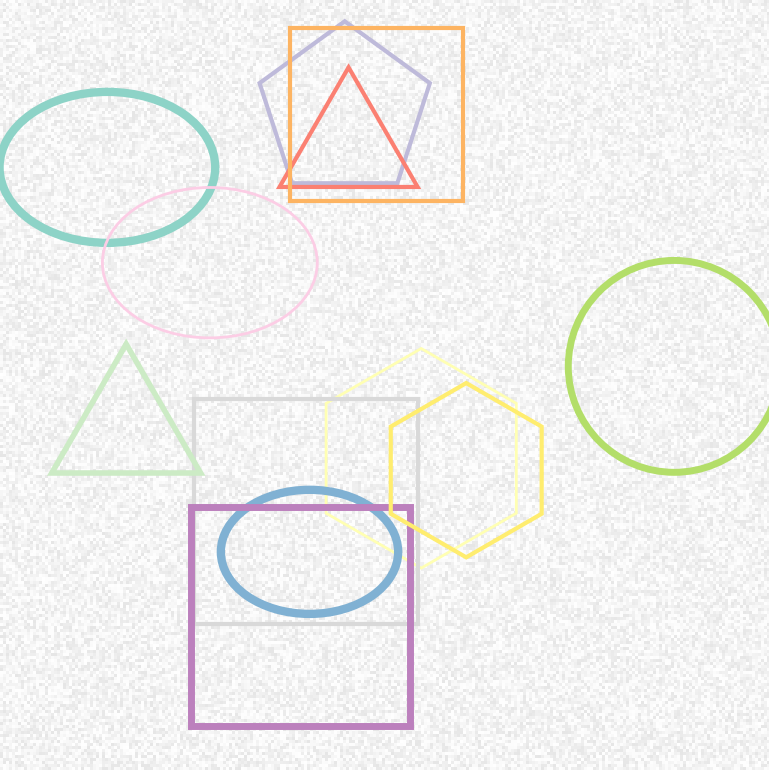[{"shape": "oval", "thickness": 3, "radius": 0.7, "center": [0.139, 0.783]}, {"shape": "hexagon", "thickness": 1, "radius": 0.71, "center": [0.547, 0.405]}, {"shape": "pentagon", "thickness": 1.5, "radius": 0.58, "center": [0.448, 0.856]}, {"shape": "triangle", "thickness": 1.5, "radius": 0.52, "center": [0.453, 0.809]}, {"shape": "oval", "thickness": 3, "radius": 0.58, "center": [0.402, 0.283]}, {"shape": "square", "thickness": 1.5, "radius": 0.56, "center": [0.489, 0.851]}, {"shape": "circle", "thickness": 2.5, "radius": 0.69, "center": [0.876, 0.524]}, {"shape": "oval", "thickness": 1, "radius": 0.7, "center": [0.273, 0.659]}, {"shape": "square", "thickness": 1.5, "radius": 0.73, "center": [0.397, 0.336]}, {"shape": "square", "thickness": 2.5, "radius": 0.71, "center": [0.391, 0.199]}, {"shape": "triangle", "thickness": 2, "radius": 0.56, "center": [0.164, 0.442]}, {"shape": "hexagon", "thickness": 1.5, "radius": 0.57, "center": [0.605, 0.389]}]